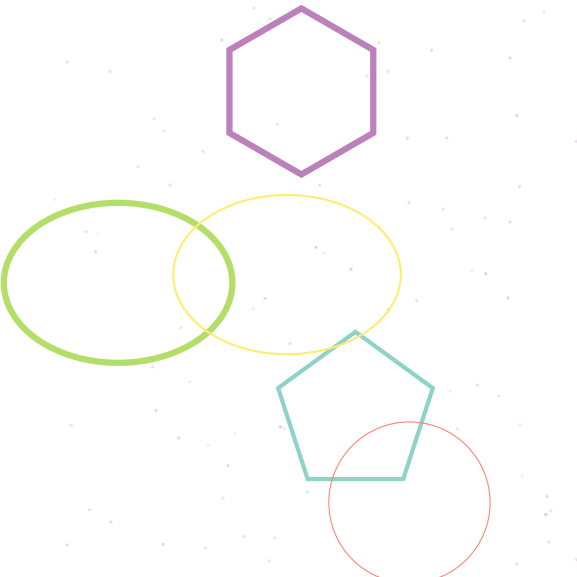[{"shape": "pentagon", "thickness": 2, "radius": 0.7, "center": [0.615, 0.284]}, {"shape": "circle", "thickness": 0.5, "radius": 0.7, "center": [0.709, 0.129]}, {"shape": "oval", "thickness": 3, "radius": 0.99, "center": [0.205, 0.509]}, {"shape": "hexagon", "thickness": 3, "radius": 0.72, "center": [0.522, 0.841]}, {"shape": "oval", "thickness": 1, "radius": 0.99, "center": [0.497, 0.524]}]